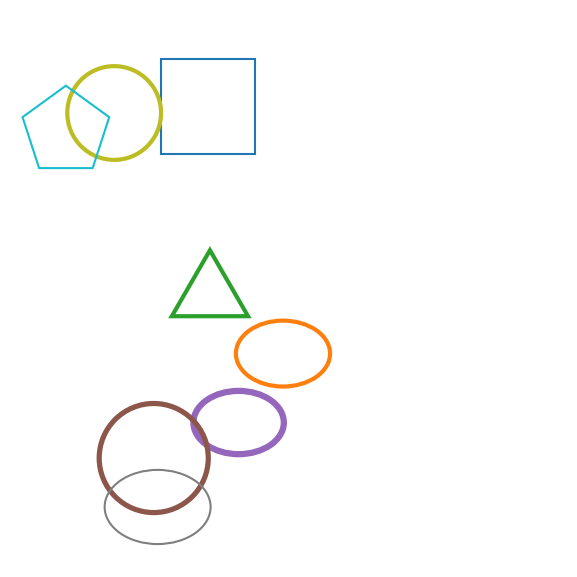[{"shape": "square", "thickness": 1, "radius": 0.41, "center": [0.36, 0.815]}, {"shape": "oval", "thickness": 2, "radius": 0.41, "center": [0.49, 0.387]}, {"shape": "triangle", "thickness": 2, "radius": 0.38, "center": [0.364, 0.49]}, {"shape": "oval", "thickness": 3, "radius": 0.39, "center": [0.413, 0.267]}, {"shape": "circle", "thickness": 2.5, "radius": 0.47, "center": [0.266, 0.206]}, {"shape": "oval", "thickness": 1, "radius": 0.46, "center": [0.273, 0.121]}, {"shape": "circle", "thickness": 2, "radius": 0.41, "center": [0.198, 0.803]}, {"shape": "pentagon", "thickness": 1, "radius": 0.39, "center": [0.114, 0.772]}]